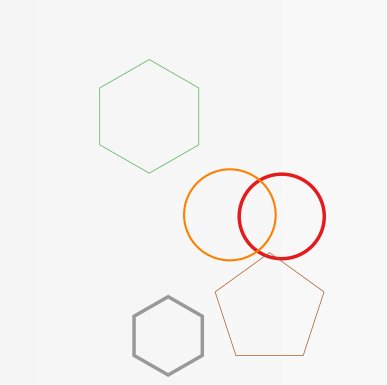[{"shape": "circle", "thickness": 2.5, "radius": 0.55, "center": [0.727, 0.438]}, {"shape": "hexagon", "thickness": 0.5, "radius": 0.74, "center": [0.385, 0.698]}, {"shape": "circle", "thickness": 1.5, "radius": 0.59, "center": [0.593, 0.442]}, {"shape": "pentagon", "thickness": 0.5, "radius": 0.74, "center": [0.696, 0.196]}, {"shape": "hexagon", "thickness": 2.5, "radius": 0.51, "center": [0.434, 0.128]}]